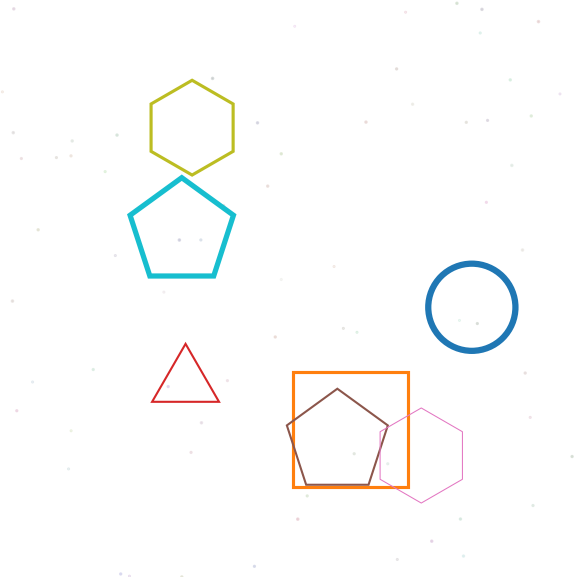[{"shape": "circle", "thickness": 3, "radius": 0.38, "center": [0.817, 0.467]}, {"shape": "square", "thickness": 1.5, "radius": 0.5, "center": [0.607, 0.256]}, {"shape": "triangle", "thickness": 1, "radius": 0.33, "center": [0.321, 0.337]}, {"shape": "pentagon", "thickness": 1, "radius": 0.46, "center": [0.584, 0.234]}, {"shape": "hexagon", "thickness": 0.5, "radius": 0.41, "center": [0.729, 0.21]}, {"shape": "hexagon", "thickness": 1.5, "radius": 0.41, "center": [0.333, 0.778]}, {"shape": "pentagon", "thickness": 2.5, "radius": 0.47, "center": [0.315, 0.597]}]